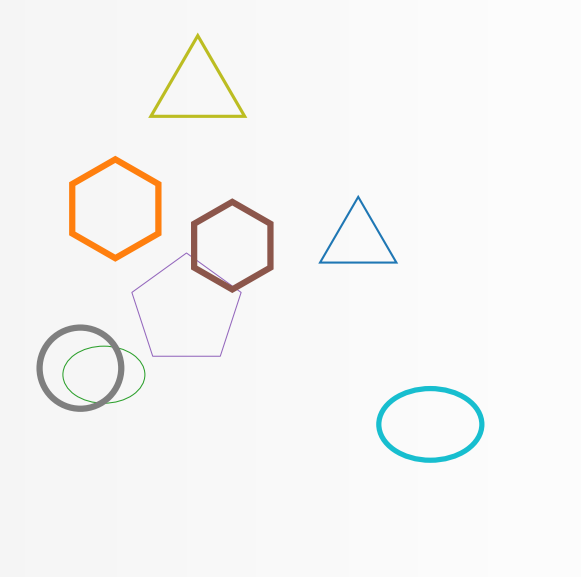[{"shape": "triangle", "thickness": 1, "radius": 0.38, "center": [0.616, 0.582]}, {"shape": "hexagon", "thickness": 3, "radius": 0.43, "center": [0.198, 0.638]}, {"shape": "oval", "thickness": 0.5, "radius": 0.35, "center": [0.179, 0.35]}, {"shape": "pentagon", "thickness": 0.5, "radius": 0.49, "center": [0.321, 0.462]}, {"shape": "hexagon", "thickness": 3, "radius": 0.38, "center": [0.4, 0.574]}, {"shape": "circle", "thickness": 3, "radius": 0.35, "center": [0.138, 0.362]}, {"shape": "triangle", "thickness": 1.5, "radius": 0.47, "center": [0.34, 0.844]}, {"shape": "oval", "thickness": 2.5, "radius": 0.44, "center": [0.74, 0.264]}]